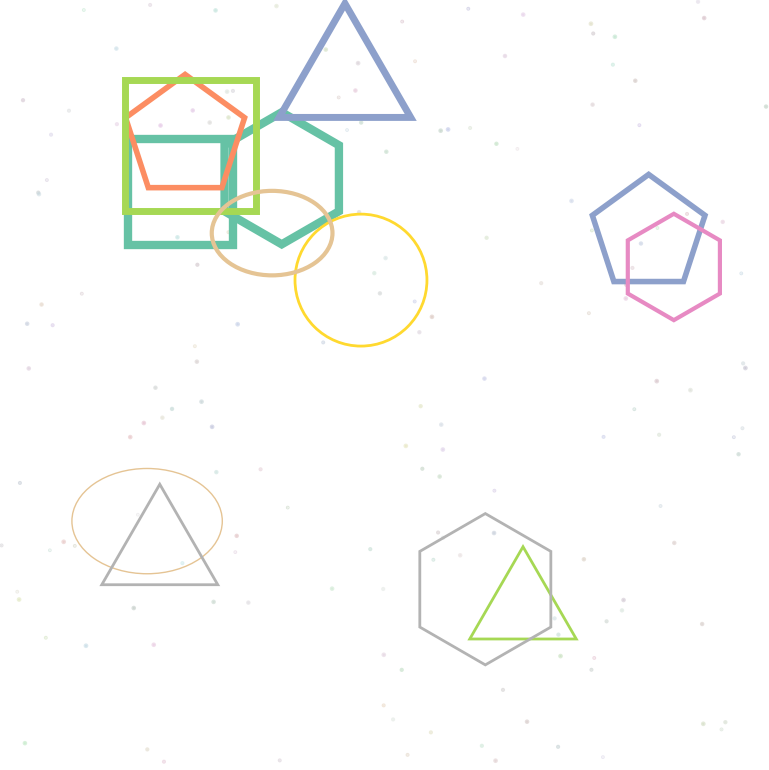[{"shape": "square", "thickness": 3, "radius": 0.34, "center": [0.235, 0.75]}, {"shape": "hexagon", "thickness": 3, "radius": 0.43, "center": [0.366, 0.768]}, {"shape": "pentagon", "thickness": 2, "radius": 0.41, "center": [0.24, 0.822]}, {"shape": "triangle", "thickness": 2.5, "radius": 0.49, "center": [0.448, 0.897]}, {"shape": "pentagon", "thickness": 2, "radius": 0.38, "center": [0.842, 0.697]}, {"shape": "hexagon", "thickness": 1.5, "radius": 0.35, "center": [0.875, 0.653]}, {"shape": "triangle", "thickness": 1, "radius": 0.4, "center": [0.679, 0.21]}, {"shape": "square", "thickness": 2.5, "radius": 0.43, "center": [0.247, 0.811]}, {"shape": "circle", "thickness": 1, "radius": 0.43, "center": [0.469, 0.636]}, {"shape": "oval", "thickness": 0.5, "radius": 0.49, "center": [0.191, 0.323]}, {"shape": "oval", "thickness": 1.5, "radius": 0.39, "center": [0.353, 0.697]}, {"shape": "hexagon", "thickness": 1, "radius": 0.49, "center": [0.63, 0.235]}, {"shape": "triangle", "thickness": 1, "radius": 0.43, "center": [0.208, 0.284]}]